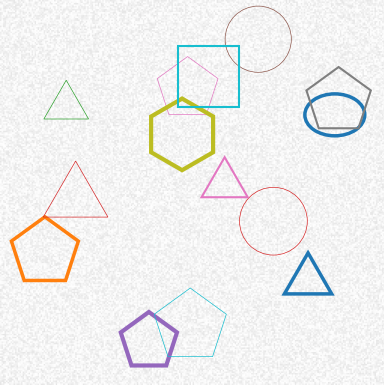[{"shape": "oval", "thickness": 2.5, "radius": 0.39, "center": [0.87, 0.702]}, {"shape": "triangle", "thickness": 2.5, "radius": 0.35, "center": [0.8, 0.272]}, {"shape": "pentagon", "thickness": 2.5, "radius": 0.46, "center": [0.117, 0.345]}, {"shape": "triangle", "thickness": 0.5, "radius": 0.34, "center": [0.172, 0.724]}, {"shape": "circle", "thickness": 0.5, "radius": 0.44, "center": [0.71, 0.425]}, {"shape": "triangle", "thickness": 0.5, "radius": 0.48, "center": [0.196, 0.485]}, {"shape": "pentagon", "thickness": 3, "radius": 0.38, "center": [0.387, 0.113]}, {"shape": "circle", "thickness": 0.5, "radius": 0.43, "center": [0.671, 0.898]}, {"shape": "pentagon", "thickness": 0.5, "radius": 0.41, "center": [0.487, 0.77]}, {"shape": "triangle", "thickness": 1.5, "radius": 0.35, "center": [0.583, 0.522]}, {"shape": "pentagon", "thickness": 1.5, "radius": 0.44, "center": [0.88, 0.738]}, {"shape": "hexagon", "thickness": 3, "radius": 0.46, "center": [0.473, 0.651]}, {"shape": "pentagon", "thickness": 0.5, "radius": 0.49, "center": [0.494, 0.153]}, {"shape": "square", "thickness": 1.5, "radius": 0.4, "center": [0.542, 0.802]}]